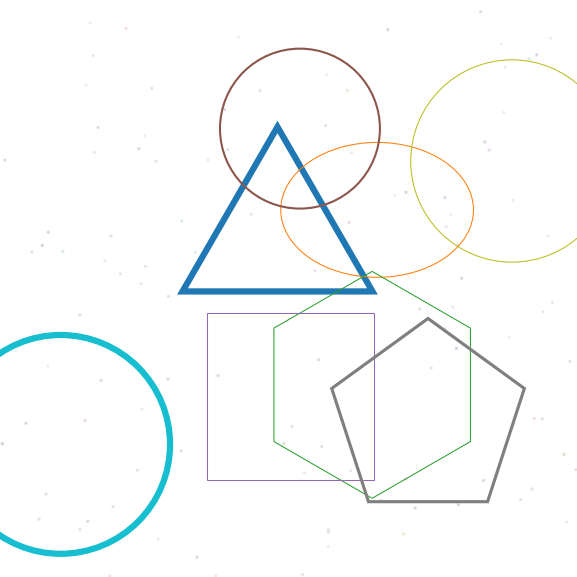[{"shape": "triangle", "thickness": 3, "radius": 0.95, "center": [0.48, 0.589]}, {"shape": "oval", "thickness": 0.5, "radius": 0.83, "center": [0.653, 0.636]}, {"shape": "hexagon", "thickness": 0.5, "radius": 0.98, "center": [0.644, 0.333]}, {"shape": "square", "thickness": 0.5, "radius": 0.72, "center": [0.502, 0.312]}, {"shape": "circle", "thickness": 1, "radius": 0.69, "center": [0.519, 0.776]}, {"shape": "pentagon", "thickness": 1.5, "radius": 0.88, "center": [0.741, 0.272]}, {"shape": "circle", "thickness": 0.5, "radius": 0.88, "center": [0.886, 0.72]}, {"shape": "circle", "thickness": 3, "radius": 0.95, "center": [0.105, 0.23]}]